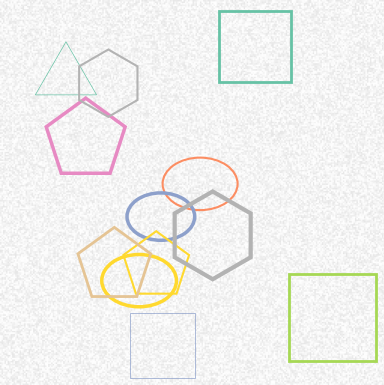[{"shape": "triangle", "thickness": 0.5, "radius": 0.46, "center": [0.171, 0.799]}, {"shape": "square", "thickness": 2, "radius": 0.46, "center": [0.662, 0.879]}, {"shape": "oval", "thickness": 1.5, "radius": 0.49, "center": [0.52, 0.522]}, {"shape": "square", "thickness": 0.5, "radius": 0.42, "center": [0.421, 0.103]}, {"shape": "oval", "thickness": 2.5, "radius": 0.44, "center": [0.418, 0.437]}, {"shape": "pentagon", "thickness": 2.5, "radius": 0.54, "center": [0.223, 0.637]}, {"shape": "square", "thickness": 2, "radius": 0.57, "center": [0.863, 0.175]}, {"shape": "oval", "thickness": 2.5, "radius": 0.49, "center": [0.361, 0.271]}, {"shape": "pentagon", "thickness": 1.5, "radius": 0.45, "center": [0.406, 0.31]}, {"shape": "pentagon", "thickness": 2, "radius": 0.5, "center": [0.297, 0.31]}, {"shape": "hexagon", "thickness": 1.5, "radius": 0.44, "center": [0.281, 0.784]}, {"shape": "hexagon", "thickness": 3, "radius": 0.57, "center": [0.552, 0.389]}]